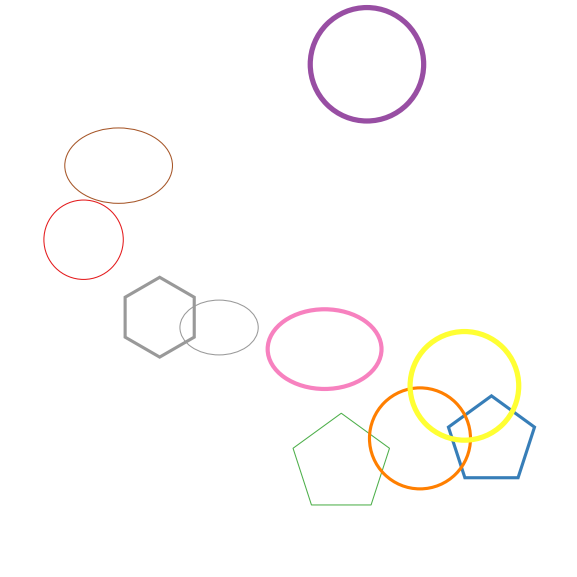[{"shape": "circle", "thickness": 0.5, "radius": 0.34, "center": [0.145, 0.584]}, {"shape": "pentagon", "thickness": 1.5, "radius": 0.39, "center": [0.851, 0.235]}, {"shape": "pentagon", "thickness": 0.5, "radius": 0.44, "center": [0.591, 0.196]}, {"shape": "circle", "thickness": 2.5, "radius": 0.49, "center": [0.635, 0.888]}, {"shape": "circle", "thickness": 1.5, "radius": 0.44, "center": [0.727, 0.24]}, {"shape": "circle", "thickness": 2.5, "radius": 0.47, "center": [0.804, 0.331]}, {"shape": "oval", "thickness": 0.5, "radius": 0.47, "center": [0.205, 0.712]}, {"shape": "oval", "thickness": 2, "radius": 0.49, "center": [0.562, 0.395]}, {"shape": "hexagon", "thickness": 1.5, "radius": 0.35, "center": [0.277, 0.45]}, {"shape": "oval", "thickness": 0.5, "radius": 0.34, "center": [0.379, 0.432]}]